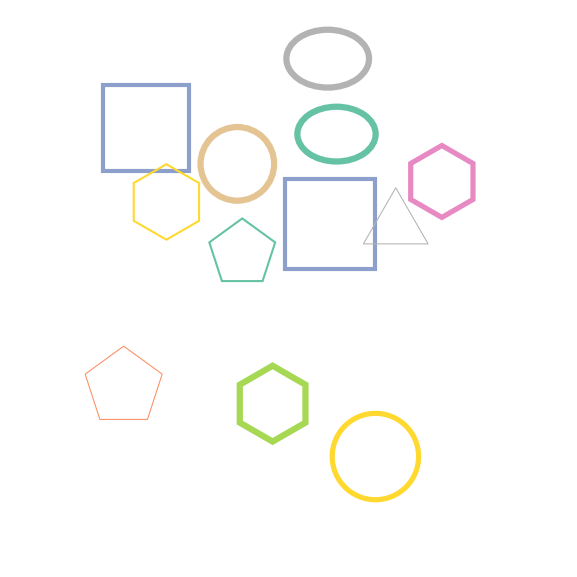[{"shape": "oval", "thickness": 3, "radius": 0.34, "center": [0.583, 0.767]}, {"shape": "pentagon", "thickness": 1, "radius": 0.3, "center": [0.419, 0.561]}, {"shape": "pentagon", "thickness": 0.5, "radius": 0.35, "center": [0.214, 0.33]}, {"shape": "square", "thickness": 2, "radius": 0.39, "center": [0.571, 0.612]}, {"shape": "square", "thickness": 2, "radius": 0.37, "center": [0.252, 0.777]}, {"shape": "hexagon", "thickness": 2.5, "radius": 0.31, "center": [0.765, 0.685]}, {"shape": "hexagon", "thickness": 3, "radius": 0.33, "center": [0.472, 0.3]}, {"shape": "circle", "thickness": 2.5, "radius": 0.37, "center": [0.65, 0.209]}, {"shape": "hexagon", "thickness": 1, "radius": 0.33, "center": [0.288, 0.649]}, {"shape": "circle", "thickness": 3, "radius": 0.32, "center": [0.411, 0.715]}, {"shape": "oval", "thickness": 3, "radius": 0.36, "center": [0.567, 0.898]}, {"shape": "triangle", "thickness": 0.5, "radius": 0.32, "center": [0.685, 0.609]}]